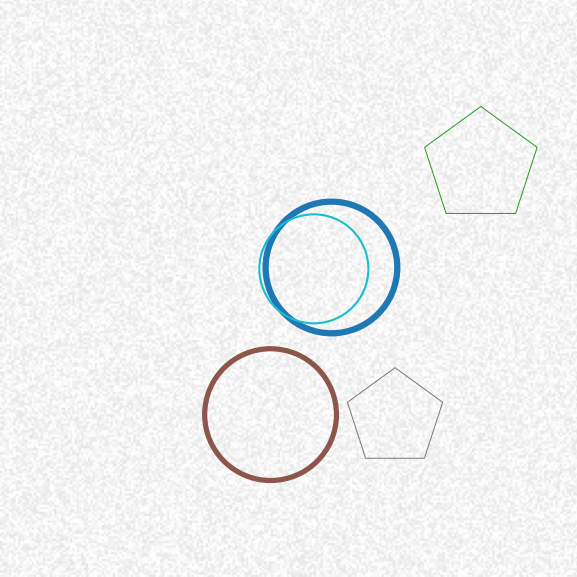[{"shape": "circle", "thickness": 3, "radius": 0.57, "center": [0.574, 0.536]}, {"shape": "pentagon", "thickness": 0.5, "radius": 0.51, "center": [0.833, 0.712]}, {"shape": "circle", "thickness": 2.5, "radius": 0.57, "center": [0.469, 0.281]}, {"shape": "pentagon", "thickness": 0.5, "radius": 0.43, "center": [0.684, 0.276]}, {"shape": "circle", "thickness": 1, "radius": 0.47, "center": [0.543, 0.534]}]